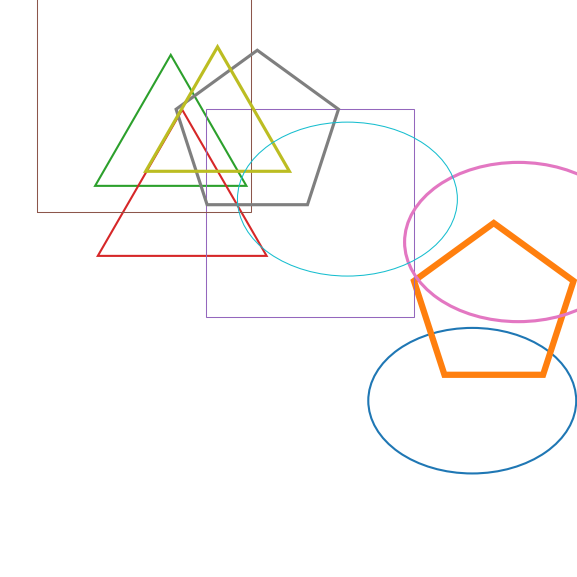[{"shape": "oval", "thickness": 1, "radius": 0.9, "center": [0.818, 0.305]}, {"shape": "pentagon", "thickness": 3, "radius": 0.73, "center": [0.855, 0.468]}, {"shape": "triangle", "thickness": 1, "radius": 0.76, "center": [0.296, 0.753]}, {"shape": "triangle", "thickness": 1, "radius": 0.84, "center": [0.316, 0.64]}, {"shape": "square", "thickness": 0.5, "radius": 0.9, "center": [0.536, 0.63]}, {"shape": "square", "thickness": 0.5, "radius": 0.93, "center": [0.249, 0.817]}, {"shape": "oval", "thickness": 1.5, "radius": 0.98, "center": [0.898, 0.58]}, {"shape": "pentagon", "thickness": 1.5, "radius": 0.74, "center": [0.446, 0.764]}, {"shape": "triangle", "thickness": 1.5, "radius": 0.72, "center": [0.377, 0.774]}, {"shape": "oval", "thickness": 0.5, "radius": 0.95, "center": [0.602, 0.654]}]